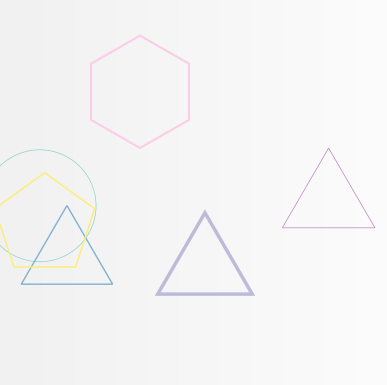[{"shape": "circle", "thickness": 0.5, "radius": 0.73, "center": [0.103, 0.466]}, {"shape": "triangle", "thickness": 2.5, "radius": 0.7, "center": [0.529, 0.307]}, {"shape": "triangle", "thickness": 1, "radius": 0.68, "center": [0.173, 0.33]}, {"shape": "hexagon", "thickness": 1.5, "radius": 0.73, "center": [0.361, 0.762]}, {"shape": "triangle", "thickness": 0.5, "radius": 0.69, "center": [0.848, 0.477]}, {"shape": "pentagon", "thickness": 1, "radius": 0.68, "center": [0.116, 0.416]}]